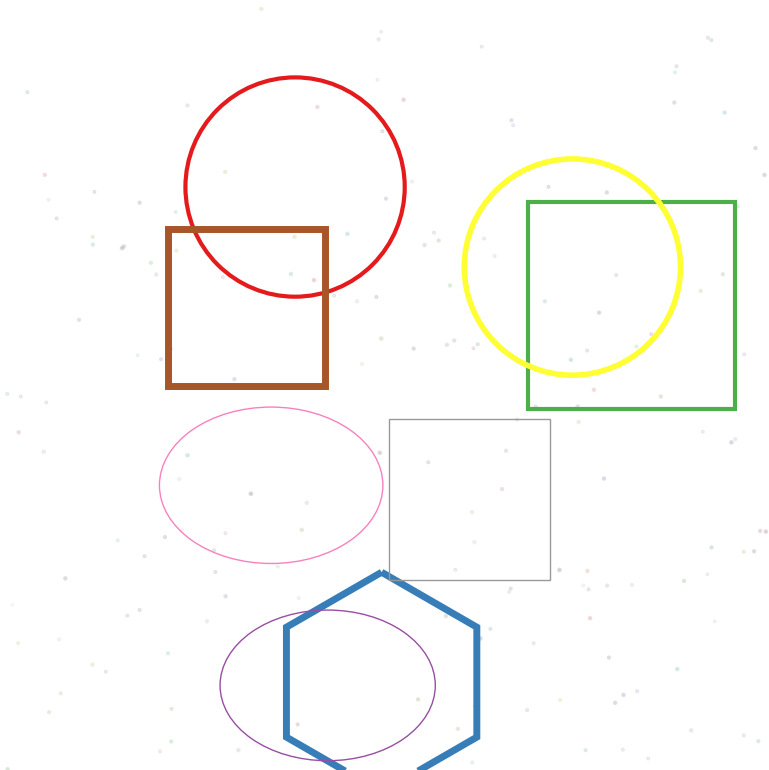[{"shape": "circle", "thickness": 1.5, "radius": 0.71, "center": [0.383, 0.757]}, {"shape": "hexagon", "thickness": 2.5, "radius": 0.71, "center": [0.496, 0.114]}, {"shape": "square", "thickness": 1.5, "radius": 0.67, "center": [0.82, 0.603]}, {"shape": "oval", "thickness": 0.5, "radius": 0.7, "center": [0.426, 0.11]}, {"shape": "circle", "thickness": 2, "radius": 0.7, "center": [0.743, 0.653]}, {"shape": "square", "thickness": 2.5, "radius": 0.51, "center": [0.32, 0.6]}, {"shape": "oval", "thickness": 0.5, "radius": 0.73, "center": [0.352, 0.37]}, {"shape": "square", "thickness": 0.5, "radius": 0.52, "center": [0.609, 0.352]}]